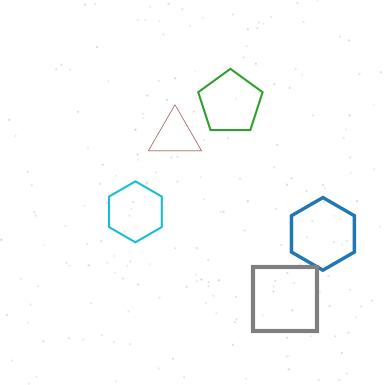[{"shape": "hexagon", "thickness": 2.5, "radius": 0.47, "center": [0.839, 0.393]}, {"shape": "pentagon", "thickness": 1.5, "radius": 0.44, "center": [0.598, 0.733]}, {"shape": "triangle", "thickness": 0.5, "radius": 0.4, "center": [0.454, 0.648]}, {"shape": "square", "thickness": 3, "radius": 0.41, "center": [0.74, 0.222]}, {"shape": "hexagon", "thickness": 1.5, "radius": 0.4, "center": [0.352, 0.45]}]